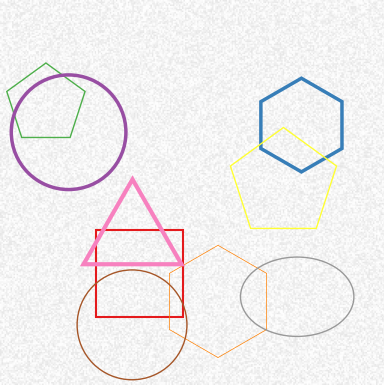[{"shape": "square", "thickness": 1.5, "radius": 0.56, "center": [0.362, 0.289]}, {"shape": "hexagon", "thickness": 2.5, "radius": 0.61, "center": [0.783, 0.675]}, {"shape": "pentagon", "thickness": 1, "radius": 0.53, "center": [0.119, 0.729]}, {"shape": "circle", "thickness": 2.5, "radius": 0.74, "center": [0.178, 0.657]}, {"shape": "hexagon", "thickness": 0.5, "radius": 0.73, "center": [0.566, 0.217]}, {"shape": "pentagon", "thickness": 1, "radius": 0.72, "center": [0.736, 0.524]}, {"shape": "circle", "thickness": 1, "radius": 0.71, "center": [0.343, 0.156]}, {"shape": "triangle", "thickness": 3, "radius": 0.73, "center": [0.344, 0.387]}, {"shape": "oval", "thickness": 1, "radius": 0.74, "center": [0.772, 0.229]}]